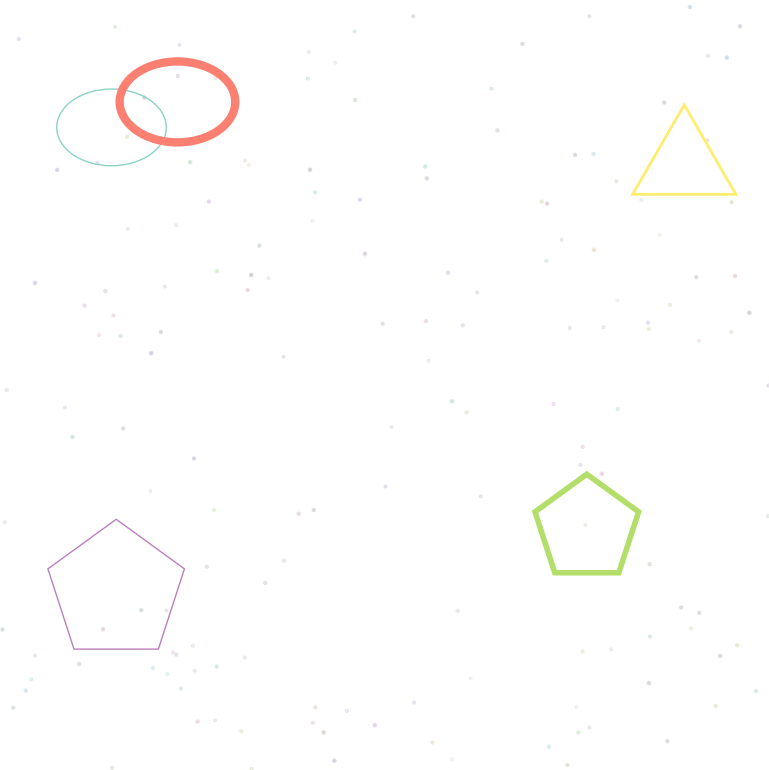[{"shape": "oval", "thickness": 0.5, "radius": 0.36, "center": [0.145, 0.835]}, {"shape": "oval", "thickness": 3, "radius": 0.38, "center": [0.23, 0.868]}, {"shape": "pentagon", "thickness": 2, "radius": 0.35, "center": [0.762, 0.313]}, {"shape": "pentagon", "thickness": 0.5, "radius": 0.47, "center": [0.151, 0.232]}, {"shape": "triangle", "thickness": 1, "radius": 0.39, "center": [0.889, 0.786]}]